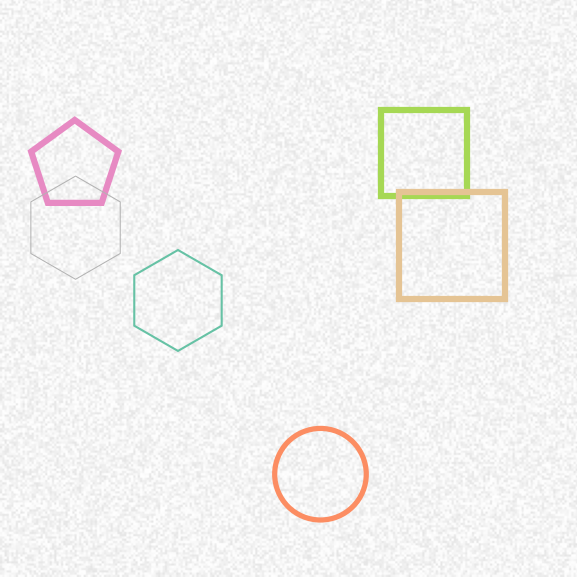[{"shape": "hexagon", "thickness": 1, "radius": 0.44, "center": [0.308, 0.479]}, {"shape": "circle", "thickness": 2.5, "radius": 0.4, "center": [0.555, 0.178]}, {"shape": "pentagon", "thickness": 3, "radius": 0.4, "center": [0.129, 0.712]}, {"shape": "square", "thickness": 3, "radius": 0.37, "center": [0.734, 0.734]}, {"shape": "square", "thickness": 3, "radius": 0.46, "center": [0.783, 0.574]}, {"shape": "hexagon", "thickness": 0.5, "radius": 0.45, "center": [0.131, 0.605]}]